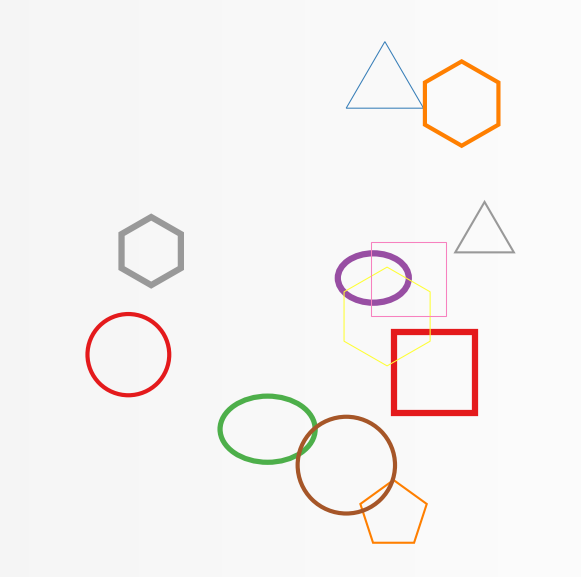[{"shape": "square", "thickness": 3, "radius": 0.35, "center": [0.747, 0.354]}, {"shape": "circle", "thickness": 2, "radius": 0.35, "center": [0.221, 0.385]}, {"shape": "triangle", "thickness": 0.5, "radius": 0.38, "center": [0.662, 0.85]}, {"shape": "oval", "thickness": 2.5, "radius": 0.41, "center": [0.46, 0.256]}, {"shape": "oval", "thickness": 3, "radius": 0.31, "center": [0.642, 0.518]}, {"shape": "hexagon", "thickness": 2, "radius": 0.37, "center": [0.794, 0.82]}, {"shape": "pentagon", "thickness": 1, "radius": 0.3, "center": [0.677, 0.108]}, {"shape": "hexagon", "thickness": 0.5, "radius": 0.43, "center": [0.666, 0.451]}, {"shape": "circle", "thickness": 2, "radius": 0.42, "center": [0.596, 0.194]}, {"shape": "square", "thickness": 0.5, "radius": 0.32, "center": [0.703, 0.517]}, {"shape": "triangle", "thickness": 1, "radius": 0.29, "center": [0.834, 0.591]}, {"shape": "hexagon", "thickness": 3, "radius": 0.29, "center": [0.26, 0.564]}]